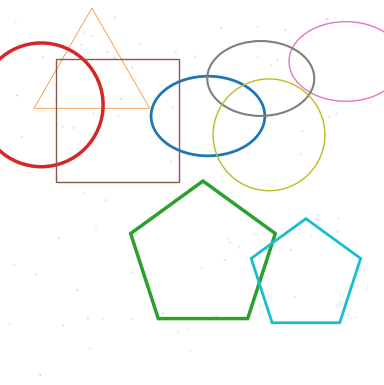[{"shape": "oval", "thickness": 2, "radius": 0.74, "center": [0.54, 0.699]}, {"shape": "triangle", "thickness": 0.5, "radius": 0.87, "center": [0.239, 0.806]}, {"shape": "pentagon", "thickness": 2.5, "radius": 0.99, "center": [0.527, 0.332]}, {"shape": "circle", "thickness": 2.5, "radius": 0.8, "center": [0.107, 0.728]}, {"shape": "square", "thickness": 1, "radius": 0.8, "center": [0.306, 0.686]}, {"shape": "oval", "thickness": 1, "radius": 0.74, "center": [0.899, 0.84]}, {"shape": "oval", "thickness": 1.5, "radius": 0.69, "center": [0.677, 0.796]}, {"shape": "circle", "thickness": 1, "radius": 0.73, "center": [0.699, 0.65]}, {"shape": "pentagon", "thickness": 2, "radius": 0.75, "center": [0.795, 0.283]}]